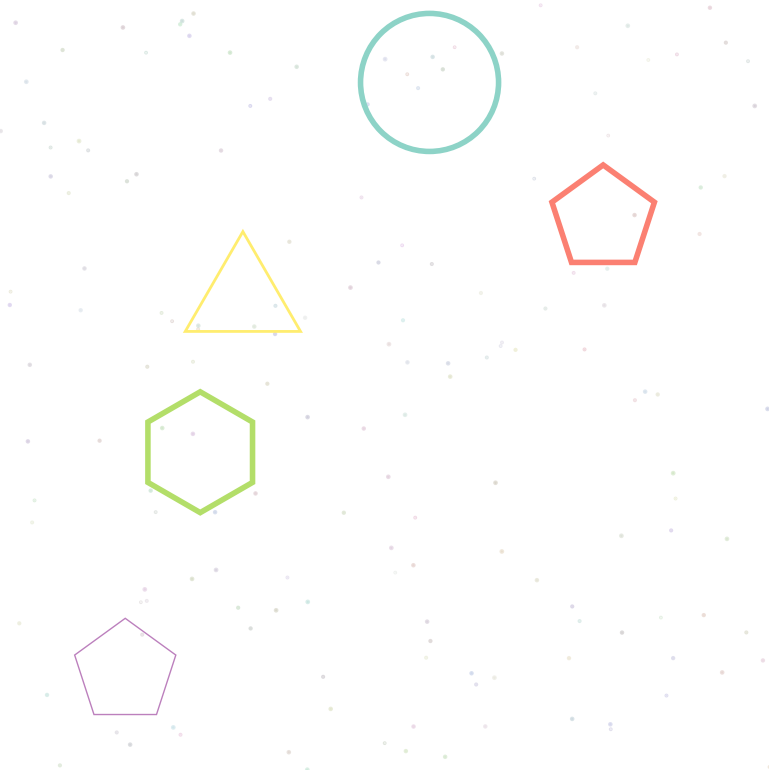[{"shape": "circle", "thickness": 2, "radius": 0.45, "center": [0.558, 0.893]}, {"shape": "pentagon", "thickness": 2, "radius": 0.35, "center": [0.783, 0.716]}, {"shape": "hexagon", "thickness": 2, "radius": 0.39, "center": [0.26, 0.413]}, {"shape": "pentagon", "thickness": 0.5, "radius": 0.35, "center": [0.163, 0.128]}, {"shape": "triangle", "thickness": 1, "radius": 0.43, "center": [0.315, 0.613]}]